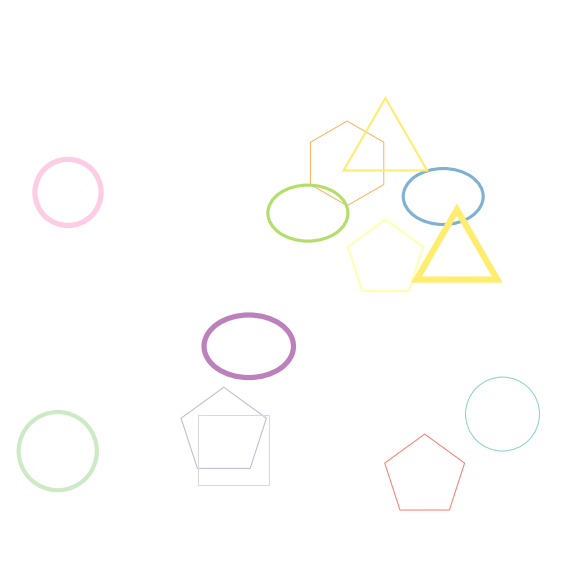[{"shape": "circle", "thickness": 0.5, "radius": 0.32, "center": [0.87, 0.282]}, {"shape": "pentagon", "thickness": 1, "radius": 0.34, "center": [0.667, 0.551]}, {"shape": "pentagon", "thickness": 0.5, "radius": 0.39, "center": [0.387, 0.251]}, {"shape": "pentagon", "thickness": 0.5, "radius": 0.36, "center": [0.735, 0.175]}, {"shape": "oval", "thickness": 1.5, "radius": 0.35, "center": [0.767, 0.659]}, {"shape": "hexagon", "thickness": 0.5, "radius": 0.37, "center": [0.601, 0.716]}, {"shape": "oval", "thickness": 1.5, "radius": 0.35, "center": [0.533, 0.63]}, {"shape": "circle", "thickness": 2.5, "radius": 0.29, "center": [0.118, 0.666]}, {"shape": "square", "thickness": 0.5, "radius": 0.3, "center": [0.404, 0.22]}, {"shape": "oval", "thickness": 2.5, "radius": 0.39, "center": [0.431, 0.4]}, {"shape": "circle", "thickness": 2, "radius": 0.34, "center": [0.1, 0.218]}, {"shape": "triangle", "thickness": 1, "radius": 0.42, "center": [0.667, 0.746]}, {"shape": "triangle", "thickness": 3, "radius": 0.4, "center": [0.791, 0.555]}]